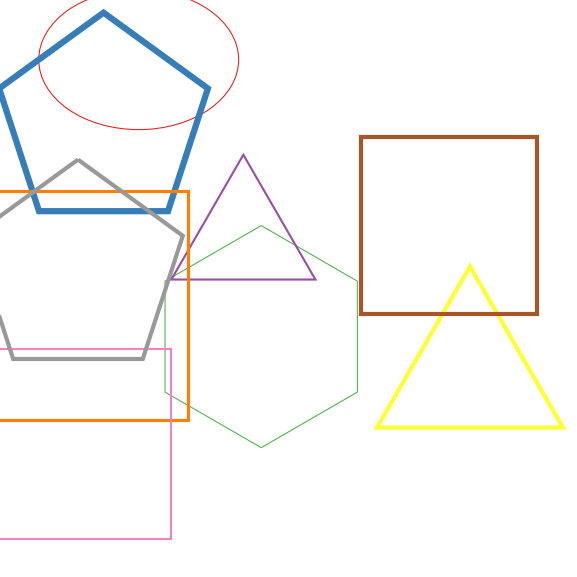[{"shape": "oval", "thickness": 0.5, "radius": 0.87, "center": [0.24, 0.896]}, {"shape": "pentagon", "thickness": 3, "radius": 0.95, "center": [0.179, 0.787]}, {"shape": "hexagon", "thickness": 0.5, "radius": 0.96, "center": [0.452, 0.416]}, {"shape": "triangle", "thickness": 1, "radius": 0.72, "center": [0.421, 0.587]}, {"shape": "square", "thickness": 1.5, "radius": 0.99, "center": [0.127, 0.471]}, {"shape": "triangle", "thickness": 2, "radius": 0.93, "center": [0.814, 0.352]}, {"shape": "square", "thickness": 2, "radius": 0.77, "center": [0.778, 0.609]}, {"shape": "square", "thickness": 1, "radius": 0.82, "center": [0.131, 0.231]}, {"shape": "pentagon", "thickness": 2, "radius": 0.95, "center": [0.135, 0.532]}]